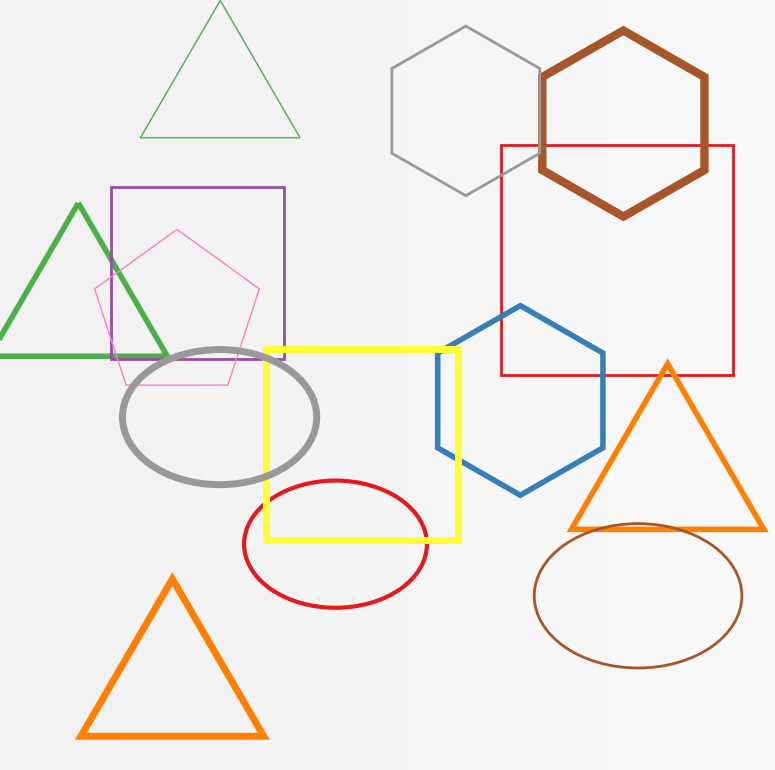[{"shape": "square", "thickness": 1, "radius": 0.75, "center": [0.796, 0.663]}, {"shape": "oval", "thickness": 1.5, "radius": 0.59, "center": [0.433, 0.293]}, {"shape": "hexagon", "thickness": 2, "radius": 0.62, "center": [0.671, 0.48]}, {"shape": "triangle", "thickness": 2, "radius": 0.66, "center": [0.101, 0.604]}, {"shape": "triangle", "thickness": 0.5, "radius": 0.59, "center": [0.284, 0.881]}, {"shape": "square", "thickness": 1, "radius": 0.56, "center": [0.255, 0.645]}, {"shape": "triangle", "thickness": 2, "radius": 0.72, "center": [0.861, 0.384]}, {"shape": "triangle", "thickness": 2.5, "radius": 0.68, "center": [0.222, 0.112]}, {"shape": "square", "thickness": 2.5, "radius": 0.62, "center": [0.467, 0.422]}, {"shape": "oval", "thickness": 1, "radius": 0.67, "center": [0.823, 0.226]}, {"shape": "hexagon", "thickness": 3, "radius": 0.6, "center": [0.804, 0.84]}, {"shape": "pentagon", "thickness": 0.5, "radius": 0.56, "center": [0.228, 0.59]}, {"shape": "oval", "thickness": 2.5, "radius": 0.63, "center": [0.283, 0.458]}, {"shape": "hexagon", "thickness": 1, "radius": 0.55, "center": [0.601, 0.856]}]